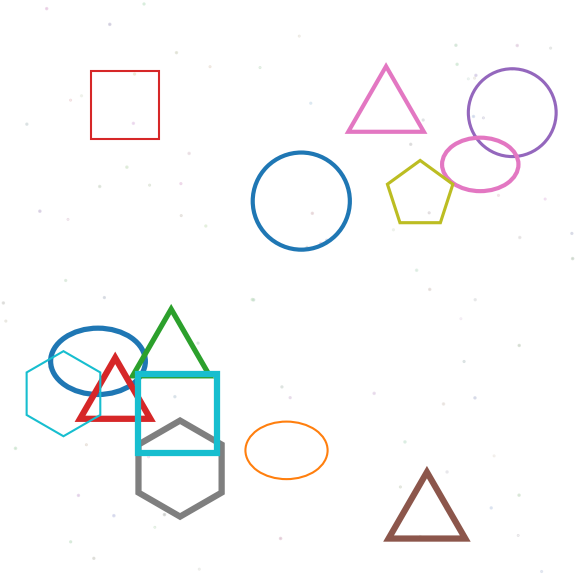[{"shape": "oval", "thickness": 2.5, "radius": 0.41, "center": [0.17, 0.373]}, {"shape": "circle", "thickness": 2, "radius": 0.42, "center": [0.522, 0.651]}, {"shape": "oval", "thickness": 1, "radius": 0.36, "center": [0.496, 0.219]}, {"shape": "triangle", "thickness": 2.5, "radius": 0.39, "center": [0.296, 0.387]}, {"shape": "triangle", "thickness": 3, "radius": 0.35, "center": [0.2, 0.309]}, {"shape": "square", "thickness": 1, "radius": 0.3, "center": [0.217, 0.817]}, {"shape": "circle", "thickness": 1.5, "radius": 0.38, "center": [0.887, 0.804]}, {"shape": "triangle", "thickness": 3, "radius": 0.38, "center": [0.739, 0.105]}, {"shape": "triangle", "thickness": 2, "radius": 0.38, "center": [0.668, 0.809]}, {"shape": "oval", "thickness": 2, "radius": 0.33, "center": [0.832, 0.714]}, {"shape": "hexagon", "thickness": 3, "radius": 0.42, "center": [0.312, 0.188]}, {"shape": "pentagon", "thickness": 1.5, "radius": 0.3, "center": [0.728, 0.662]}, {"shape": "square", "thickness": 3, "radius": 0.34, "center": [0.307, 0.284]}, {"shape": "hexagon", "thickness": 1, "radius": 0.37, "center": [0.11, 0.317]}]